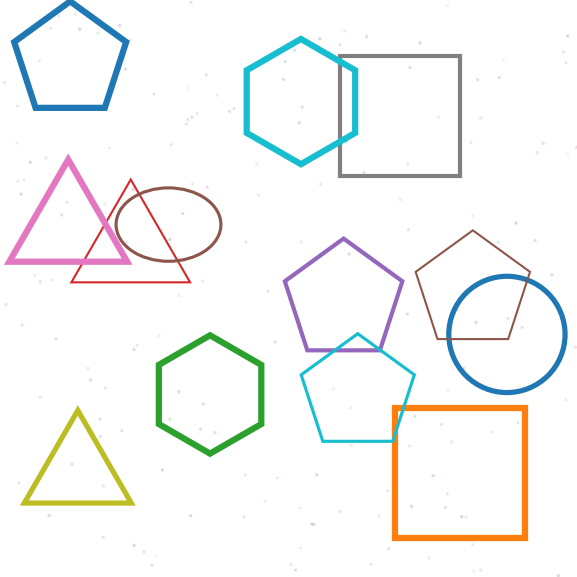[{"shape": "pentagon", "thickness": 3, "radius": 0.51, "center": [0.122, 0.895]}, {"shape": "circle", "thickness": 2.5, "radius": 0.5, "center": [0.878, 0.42]}, {"shape": "square", "thickness": 3, "radius": 0.56, "center": [0.796, 0.18]}, {"shape": "hexagon", "thickness": 3, "radius": 0.51, "center": [0.364, 0.316]}, {"shape": "triangle", "thickness": 1, "radius": 0.59, "center": [0.226, 0.57]}, {"shape": "pentagon", "thickness": 2, "radius": 0.53, "center": [0.595, 0.479]}, {"shape": "pentagon", "thickness": 1, "radius": 0.52, "center": [0.819, 0.496]}, {"shape": "oval", "thickness": 1.5, "radius": 0.45, "center": [0.292, 0.61]}, {"shape": "triangle", "thickness": 3, "radius": 0.59, "center": [0.118, 0.605]}, {"shape": "square", "thickness": 2, "radius": 0.52, "center": [0.692, 0.798]}, {"shape": "triangle", "thickness": 2.5, "radius": 0.53, "center": [0.135, 0.182]}, {"shape": "hexagon", "thickness": 3, "radius": 0.54, "center": [0.521, 0.823]}, {"shape": "pentagon", "thickness": 1.5, "radius": 0.52, "center": [0.619, 0.318]}]